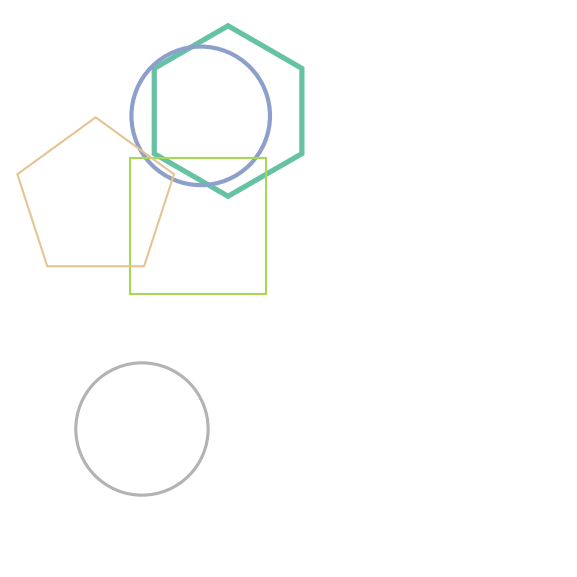[{"shape": "hexagon", "thickness": 2.5, "radius": 0.74, "center": [0.395, 0.807]}, {"shape": "circle", "thickness": 2, "radius": 0.6, "center": [0.348, 0.799]}, {"shape": "square", "thickness": 1, "radius": 0.59, "center": [0.343, 0.607]}, {"shape": "pentagon", "thickness": 1, "radius": 0.71, "center": [0.166, 0.653]}, {"shape": "circle", "thickness": 1.5, "radius": 0.57, "center": [0.246, 0.256]}]